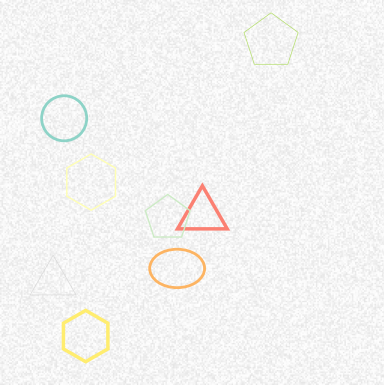[{"shape": "circle", "thickness": 2, "radius": 0.29, "center": [0.167, 0.693]}, {"shape": "hexagon", "thickness": 1, "radius": 0.37, "center": [0.237, 0.527]}, {"shape": "triangle", "thickness": 2.5, "radius": 0.37, "center": [0.526, 0.443]}, {"shape": "oval", "thickness": 2, "radius": 0.36, "center": [0.46, 0.303]}, {"shape": "pentagon", "thickness": 0.5, "radius": 0.37, "center": [0.704, 0.893]}, {"shape": "triangle", "thickness": 0.5, "radius": 0.34, "center": [0.138, 0.268]}, {"shape": "pentagon", "thickness": 1, "radius": 0.31, "center": [0.436, 0.434]}, {"shape": "hexagon", "thickness": 2.5, "radius": 0.33, "center": [0.222, 0.127]}]